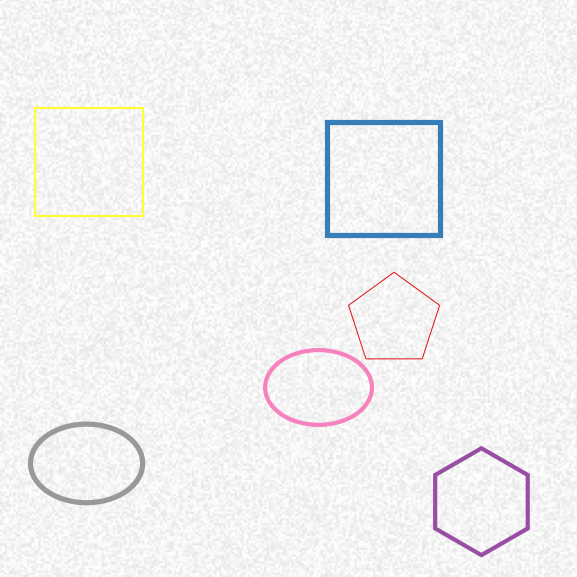[{"shape": "pentagon", "thickness": 0.5, "radius": 0.41, "center": [0.682, 0.445]}, {"shape": "square", "thickness": 2.5, "radius": 0.49, "center": [0.664, 0.69]}, {"shape": "hexagon", "thickness": 2, "radius": 0.46, "center": [0.834, 0.13]}, {"shape": "square", "thickness": 1, "radius": 0.47, "center": [0.154, 0.718]}, {"shape": "oval", "thickness": 2, "radius": 0.46, "center": [0.552, 0.328]}, {"shape": "oval", "thickness": 2.5, "radius": 0.49, "center": [0.15, 0.197]}]